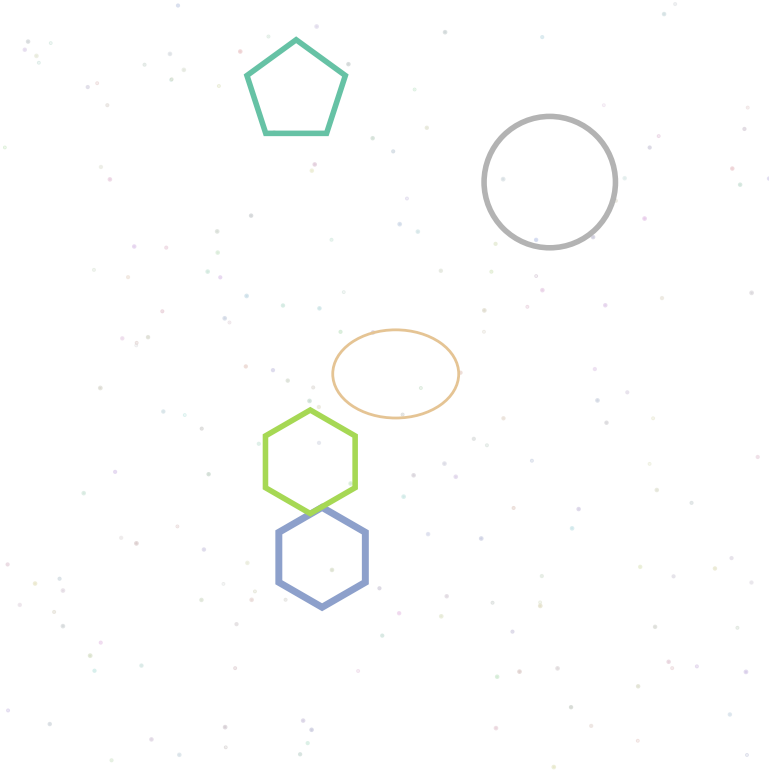[{"shape": "pentagon", "thickness": 2, "radius": 0.34, "center": [0.385, 0.881]}, {"shape": "hexagon", "thickness": 2.5, "radius": 0.32, "center": [0.418, 0.276]}, {"shape": "hexagon", "thickness": 2, "radius": 0.34, "center": [0.403, 0.4]}, {"shape": "oval", "thickness": 1, "radius": 0.41, "center": [0.514, 0.514]}, {"shape": "circle", "thickness": 2, "radius": 0.43, "center": [0.714, 0.764]}]